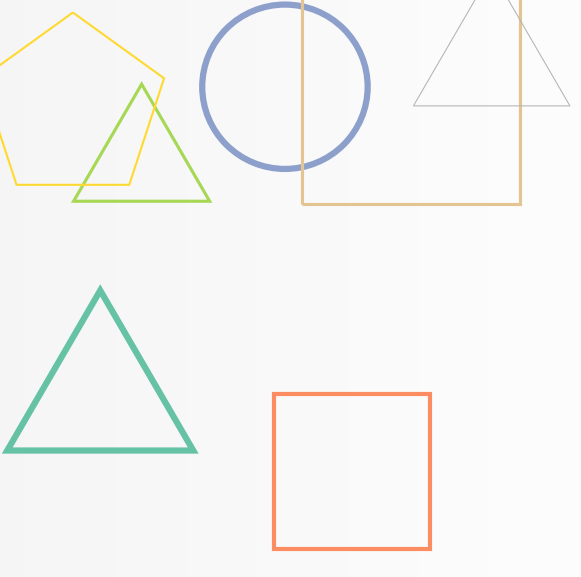[{"shape": "triangle", "thickness": 3, "radius": 0.92, "center": [0.172, 0.311]}, {"shape": "square", "thickness": 2, "radius": 0.67, "center": [0.606, 0.183]}, {"shape": "circle", "thickness": 3, "radius": 0.71, "center": [0.49, 0.849]}, {"shape": "triangle", "thickness": 1.5, "radius": 0.68, "center": [0.244, 0.718]}, {"shape": "pentagon", "thickness": 1, "radius": 0.82, "center": [0.125, 0.813]}, {"shape": "square", "thickness": 1.5, "radius": 0.94, "center": [0.707, 0.834]}, {"shape": "triangle", "thickness": 0.5, "radius": 0.78, "center": [0.846, 0.894]}]